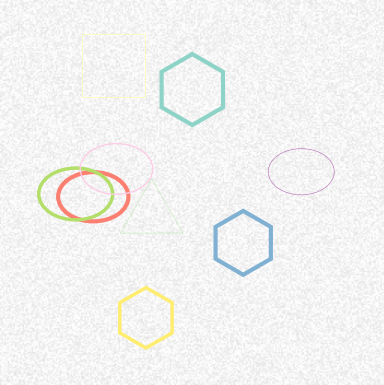[{"shape": "hexagon", "thickness": 3, "radius": 0.46, "center": [0.499, 0.767]}, {"shape": "square", "thickness": 0.5, "radius": 0.41, "center": [0.296, 0.831]}, {"shape": "oval", "thickness": 3, "radius": 0.46, "center": [0.242, 0.489]}, {"shape": "hexagon", "thickness": 3, "radius": 0.41, "center": [0.632, 0.369]}, {"shape": "oval", "thickness": 2.5, "radius": 0.48, "center": [0.197, 0.496]}, {"shape": "oval", "thickness": 1, "radius": 0.47, "center": [0.302, 0.561]}, {"shape": "oval", "thickness": 0.5, "radius": 0.43, "center": [0.782, 0.554]}, {"shape": "triangle", "thickness": 0.5, "radius": 0.47, "center": [0.394, 0.442]}, {"shape": "hexagon", "thickness": 2.5, "radius": 0.39, "center": [0.379, 0.175]}]